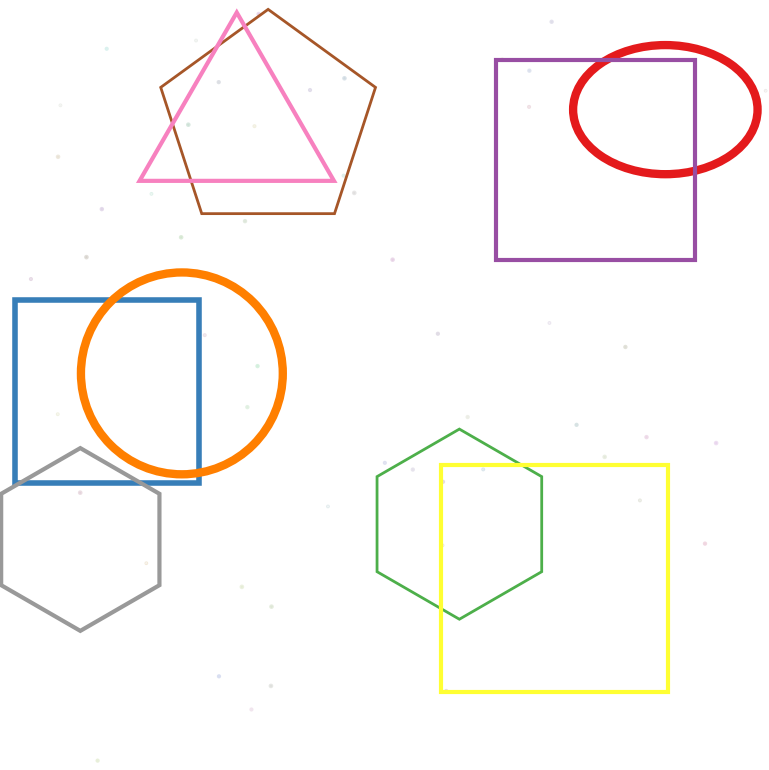[{"shape": "oval", "thickness": 3, "radius": 0.6, "center": [0.864, 0.858]}, {"shape": "square", "thickness": 2, "radius": 0.6, "center": [0.139, 0.491]}, {"shape": "hexagon", "thickness": 1, "radius": 0.62, "center": [0.597, 0.319]}, {"shape": "square", "thickness": 1.5, "radius": 0.65, "center": [0.774, 0.792]}, {"shape": "circle", "thickness": 3, "radius": 0.66, "center": [0.236, 0.515]}, {"shape": "square", "thickness": 1.5, "radius": 0.74, "center": [0.72, 0.249]}, {"shape": "pentagon", "thickness": 1, "radius": 0.73, "center": [0.348, 0.841]}, {"shape": "triangle", "thickness": 1.5, "radius": 0.73, "center": [0.307, 0.838]}, {"shape": "hexagon", "thickness": 1.5, "radius": 0.59, "center": [0.104, 0.299]}]